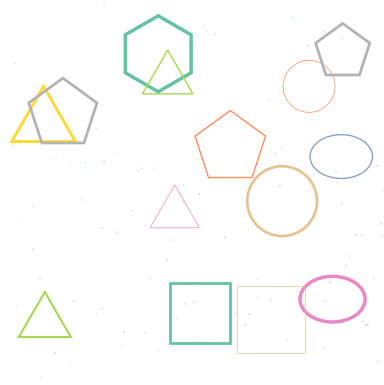[{"shape": "square", "thickness": 2, "radius": 0.39, "center": [0.52, 0.187]}, {"shape": "hexagon", "thickness": 2.5, "radius": 0.49, "center": [0.411, 0.86]}, {"shape": "pentagon", "thickness": 1, "radius": 0.48, "center": [0.598, 0.617]}, {"shape": "circle", "thickness": 0.5, "radius": 0.34, "center": [0.803, 0.776]}, {"shape": "oval", "thickness": 1, "radius": 0.41, "center": [0.886, 0.593]}, {"shape": "triangle", "thickness": 0.5, "radius": 0.37, "center": [0.454, 0.445]}, {"shape": "oval", "thickness": 2.5, "radius": 0.42, "center": [0.864, 0.223]}, {"shape": "triangle", "thickness": 1, "radius": 0.38, "center": [0.436, 0.794]}, {"shape": "triangle", "thickness": 1.5, "radius": 0.39, "center": [0.116, 0.164]}, {"shape": "triangle", "thickness": 2, "radius": 0.48, "center": [0.113, 0.68]}, {"shape": "circle", "thickness": 2, "radius": 0.45, "center": [0.733, 0.478]}, {"shape": "square", "thickness": 0.5, "radius": 0.44, "center": [0.704, 0.17]}, {"shape": "pentagon", "thickness": 2, "radius": 0.37, "center": [0.89, 0.865]}, {"shape": "pentagon", "thickness": 2, "radius": 0.47, "center": [0.163, 0.704]}]